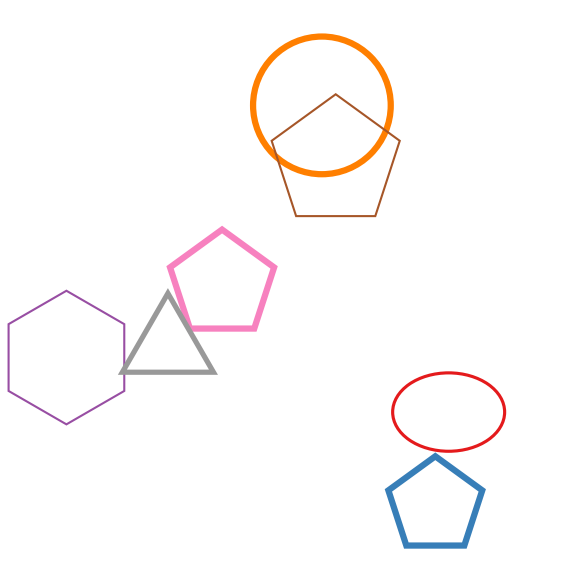[{"shape": "oval", "thickness": 1.5, "radius": 0.48, "center": [0.777, 0.286]}, {"shape": "pentagon", "thickness": 3, "radius": 0.43, "center": [0.754, 0.124]}, {"shape": "hexagon", "thickness": 1, "radius": 0.58, "center": [0.115, 0.38]}, {"shape": "circle", "thickness": 3, "radius": 0.6, "center": [0.557, 0.817]}, {"shape": "pentagon", "thickness": 1, "radius": 0.58, "center": [0.581, 0.719]}, {"shape": "pentagon", "thickness": 3, "radius": 0.47, "center": [0.385, 0.507]}, {"shape": "triangle", "thickness": 2.5, "radius": 0.46, "center": [0.291, 0.4]}]